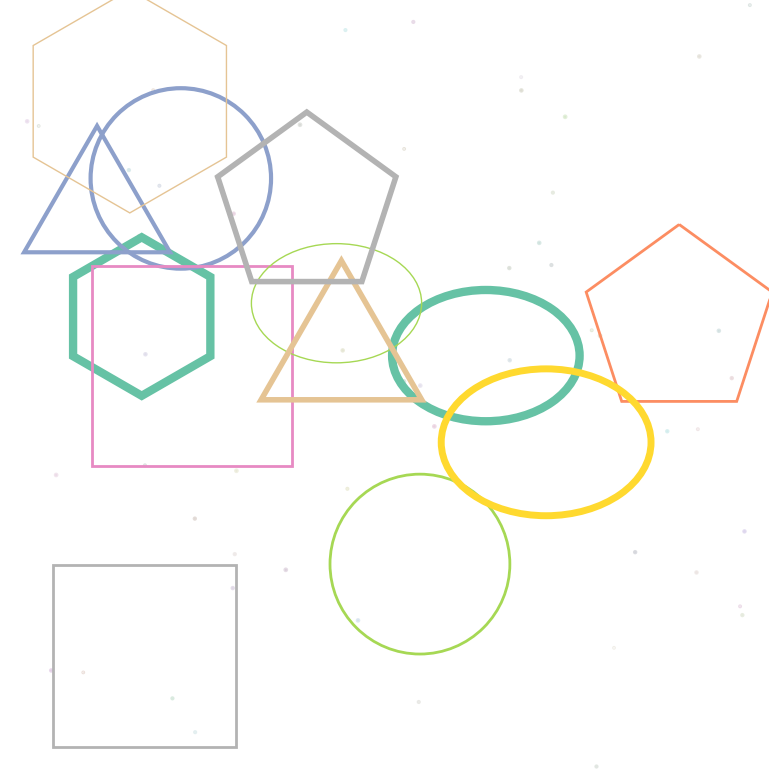[{"shape": "hexagon", "thickness": 3, "radius": 0.51, "center": [0.184, 0.589]}, {"shape": "oval", "thickness": 3, "radius": 0.61, "center": [0.631, 0.538]}, {"shape": "pentagon", "thickness": 1, "radius": 0.64, "center": [0.882, 0.581]}, {"shape": "triangle", "thickness": 1.5, "radius": 0.55, "center": [0.126, 0.727]}, {"shape": "circle", "thickness": 1.5, "radius": 0.59, "center": [0.235, 0.768]}, {"shape": "square", "thickness": 1, "radius": 0.65, "center": [0.249, 0.525]}, {"shape": "circle", "thickness": 1, "radius": 0.58, "center": [0.545, 0.267]}, {"shape": "oval", "thickness": 0.5, "radius": 0.55, "center": [0.437, 0.606]}, {"shape": "oval", "thickness": 2.5, "radius": 0.68, "center": [0.709, 0.426]}, {"shape": "hexagon", "thickness": 0.5, "radius": 0.72, "center": [0.169, 0.868]}, {"shape": "triangle", "thickness": 2, "radius": 0.6, "center": [0.443, 0.541]}, {"shape": "square", "thickness": 1, "radius": 0.59, "center": [0.188, 0.148]}, {"shape": "pentagon", "thickness": 2, "radius": 0.61, "center": [0.398, 0.733]}]